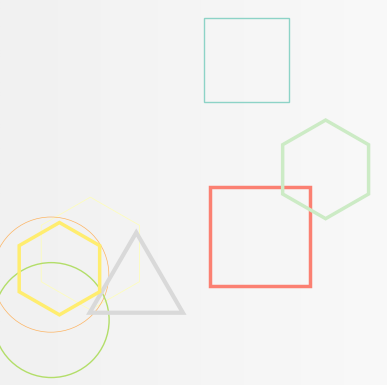[{"shape": "square", "thickness": 1, "radius": 0.55, "center": [0.637, 0.844]}, {"shape": "hexagon", "thickness": 0.5, "radius": 0.73, "center": [0.233, 0.342]}, {"shape": "square", "thickness": 2.5, "radius": 0.64, "center": [0.67, 0.385]}, {"shape": "circle", "thickness": 0.5, "radius": 0.75, "center": [0.131, 0.287]}, {"shape": "circle", "thickness": 1, "radius": 0.75, "center": [0.132, 0.169]}, {"shape": "triangle", "thickness": 3, "radius": 0.69, "center": [0.352, 0.257]}, {"shape": "hexagon", "thickness": 2.5, "radius": 0.64, "center": [0.84, 0.56]}, {"shape": "hexagon", "thickness": 2.5, "radius": 0.6, "center": [0.153, 0.302]}]